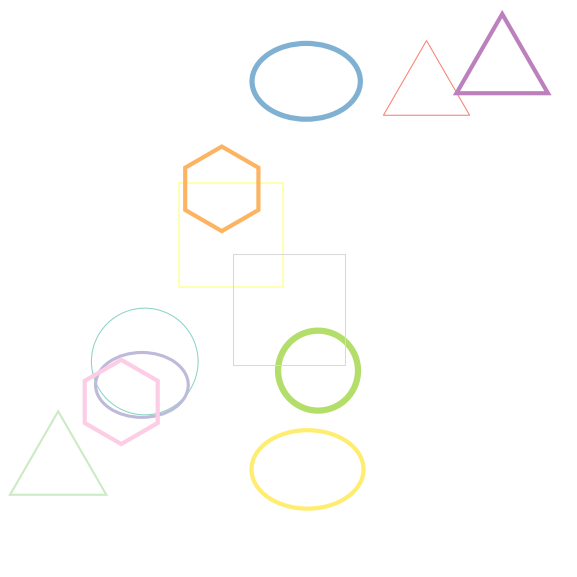[{"shape": "circle", "thickness": 0.5, "radius": 0.46, "center": [0.251, 0.373]}, {"shape": "square", "thickness": 1, "radius": 0.45, "center": [0.4, 0.593]}, {"shape": "oval", "thickness": 1.5, "radius": 0.4, "center": [0.246, 0.333]}, {"shape": "triangle", "thickness": 0.5, "radius": 0.43, "center": [0.739, 0.843]}, {"shape": "oval", "thickness": 2.5, "radius": 0.47, "center": [0.53, 0.858]}, {"shape": "hexagon", "thickness": 2, "radius": 0.37, "center": [0.384, 0.672]}, {"shape": "circle", "thickness": 3, "radius": 0.35, "center": [0.551, 0.357]}, {"shape": "hexagon", "thickness": 2, "radius": 0.36, "center": [0.21, 0.303]}, {"shape": "square", "thickness": 0.5, "radius": 0.48, "center": [0.5, 0.463]}, {"shape": "triangle", "thickness": 2, "radius": 0.46, "center": [0.87, 0.883]}, {"shape": "triangle", "thickness": 1, "radius": 0.48, "center": [0.101, 0.191]}, {"shape": "oval", "thickness": 2, "radius": 0.49, "center": [0.532, 0.186]}]